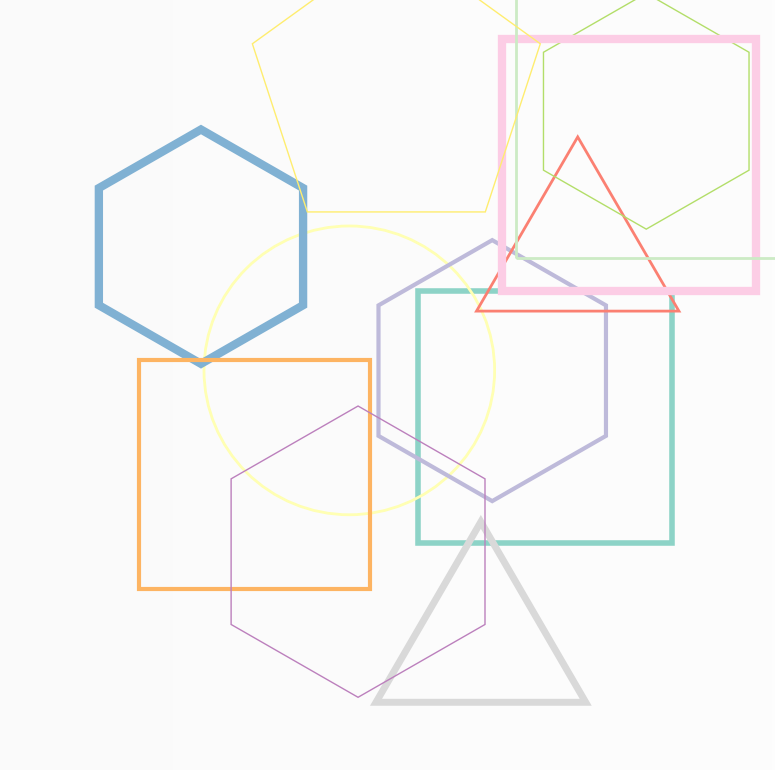[{"shape": "square", "thickness": 2, "radius": 0.82, "center": [0.703, 0.459]}, {"shape": "circle", "thickness": 1, "radius": 0.94, "center": [0.451, 0.519]}, {"shape": "hexagon", "thickness": 1.5, "radius": 0.85, "center": [0.635, 0.519]}, {"shape": "triangle", "thickness": 1, "radius": 0.75, "center": [0.745, 0.671]}, {"shape": "hexagon", "thickness": 3, "radius": 0.76, "center": [0.259, 0.68]}, {"shape": "square", "thickness": 1.5, "radius": 0.75, "center": [0.328, 0.384]}, {"shape": "hexagon", "thickness": 0.5, "radius": 0.77, "center": [0.834, 0.856]}, {"shape": "square", "thickness": 3, "radius": 0.82, "center": [0.812, 0.785]}, {"shape": "triangle", "thickness": 2.5, "radius": 0.78, "center": [0.62, 0.166]}, {"shape": "hexagon", "thickness": 0.5, "radius": 0.95, "center": [0.462, 0.284]}, {"shape": "square", "thickness": 1, "radius": 0.92, "center": [0.849, 0.848]}, {"shape": "pentagon", "thickness": 0.5, "radius": 0.98, "center": [0.511, 0.883]}]